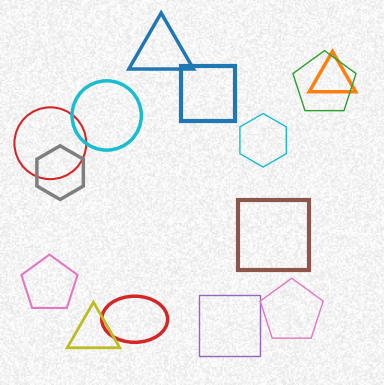[{"shape": "square", "thickness": 3, "radius": 0.36, "center": [0.541, 0.757]}, {"shape": "triangle", "thickness": 2.5, "radius": 0.49, "center": [0.419, 0.869]}, {"shape": "triangle", "thickness": 2.5, "radius": 0.35, "center": [0.864, 0.797]}, {"shape": "pentagon", "thickness": 1, "radius": 0.43, "center": [0.843, 0.782]}, {"shape": "oval", "thickness": 2.5, "radius": 0.43, "center": [0.35, 0.171]}, {"shape": "circle", "thickness": 1.5, "radius": 0.47, "center": [0.131, 0.628]}, {"shape": "square", "thickness": 1, "radius": 0.4, "center": [0.597, 0.156]}, {"shape": "square", "thickness": 3, "radius": 0.46, "center": [0.711, 0.39]}, {"shape": "pentagon", "thickness": 1, "radius": 0.43, "center": [0.758, 0.191]}, {"shape": "pentagon", "thickness": 1.5, "radius": 0.38, "center": [0.129, 0.262]}, {"shape": "hexagon", "thickness": 2.5, "radius": 0.35, "center": [0.156, 0.552]}, {"shape": "triangle", "thickness": 2, "radius": 0.39, "center": [0.243, 0.136]}, {"shape": "circle", "thickness": 2.5, "radius": 0.45, "center": [0.277, 0.7]}, {"shape": "hexagon", "thickness": 1, "radius": 0.35, "center": [0.683, 0.636]}]